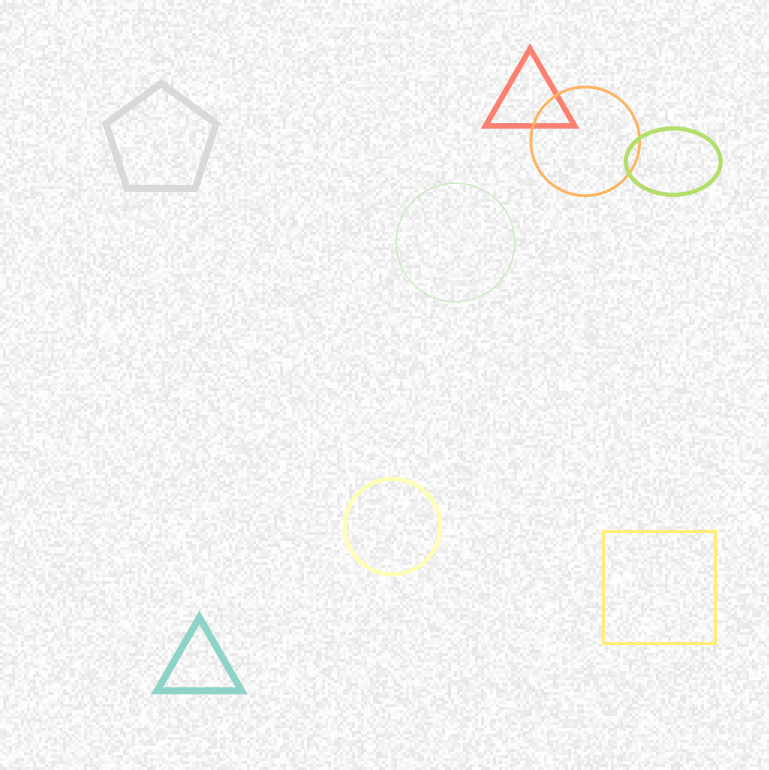[{"shape": "triangle", "thickness": 2.5, "radius": 0.32, "center": [0.259, 0.135]}, {"shape": "circle", "thickness": 1.5, "radius": 0.31, "center": [0.51, 0.316]}, {"shape": "triangle", "thickness": 2, "radius": 0.33, "center": [0.688, 0.87]}, {"shape": "circle", "thickness": 1, "radius": 0.35, "center": [0.76, 0.816]}, {"shape": "oval", "thickness": 1.5, "radius": 0.31, "center": [0.874, 0.79]}, {"shape": "pentagon", "thickness": 2.5, "radius": 0.38, "center": [0.209, 0.816]}, {"shape": "circle", "thickness": 0.5, "radius": 0.38, "center": [0.592, 0.685]}, {"shape": "square", "thickness": 1, "radius": 0.36, "center": [0.856, 0.238]}]